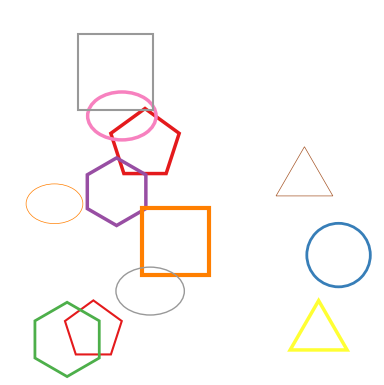[{"shape": "pentagon", "thickness": 2.5, "radius": 0.47, "center": [0.377, 0.625]}, {"shape": "pentagon", "thickness": 1.5, "radius": 0.39, "center": [0.242, 0.142]}, {"shape": "circle", "thickness": 2, "radius": 0.41, "center": [0.879, 0.337]}, {"shape": "hexagon", "thickness": 2, "radius": 0.48, "center": [0.174, 0.118]}, {"shape": "hexagon", "thickness": 2.5, "radius": 0.44, "center": [0.303, 0.502]}, {"shape": "oval", "thickness": 0.5, "radius": 0.37, "center": [0.141, 0.471]}, {"shape": "square", "thickness": 3, "radius": 0.44, "center": [0.456, 0.373]}, {"shape": "triangle", "thickness": 2.5, "radius": 0.43, "center": [0.828, 0.134]}, {"shape": "triangle", "thickness": 0.5, "radius": 0.43, "center": [0.791, 0.534]}, {"shape": "oval", "thickness": 2.5, "radius": 0.44, "center": [0.316, 0.699]}, {"shape": "oval", "thickness": 1, "radius": 0.44, "center": [0.39, 0.244]}, {"shape": "square", "thickness": 1.5, "radius": 0.49, "center": [0.3, 0.814]}]